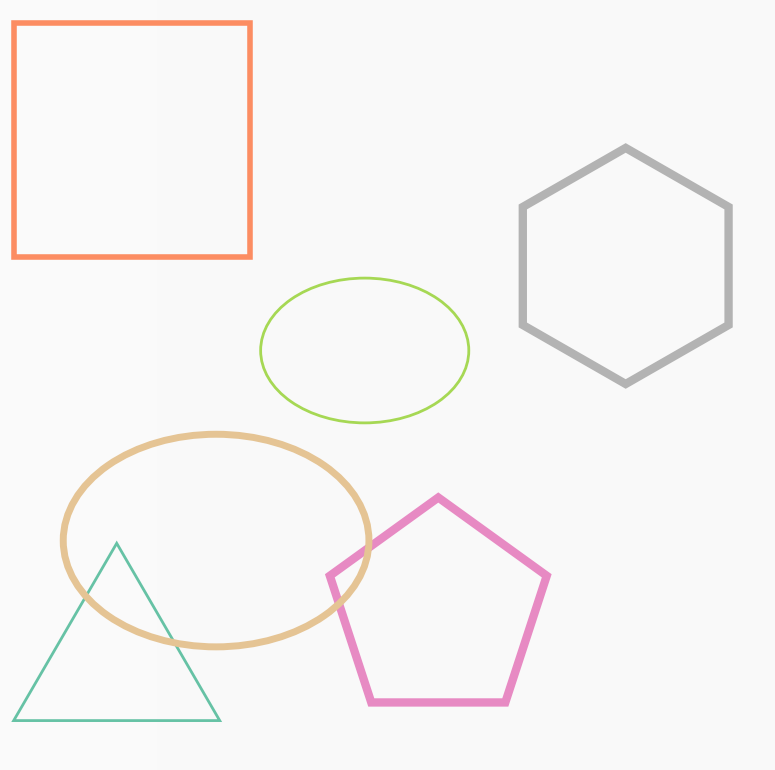[{"shape": "triangle", "thickness": 1, "radius": 0.77, "center": [0.151, 0.141]}, {"shape": "square", "thickness": 2, "radius": 0.76, "center": [0.171, 0.819]}, {"shape": "pentagon", "thickness": 3, "radius": 0.74, "center": [0.566, 0.207]}, {"shape": "oval", "thickness": 1, "radius": 0.67, "center": [0.471, 0.545]}, {"shape": "oval", "thickness": 2.5, "radius": 0.99, "center": [0.279, 0.298]}, {"shape": "hexagon", "thickness": 3, "radius": 0.77, "center": [0.807, 0.655]}]